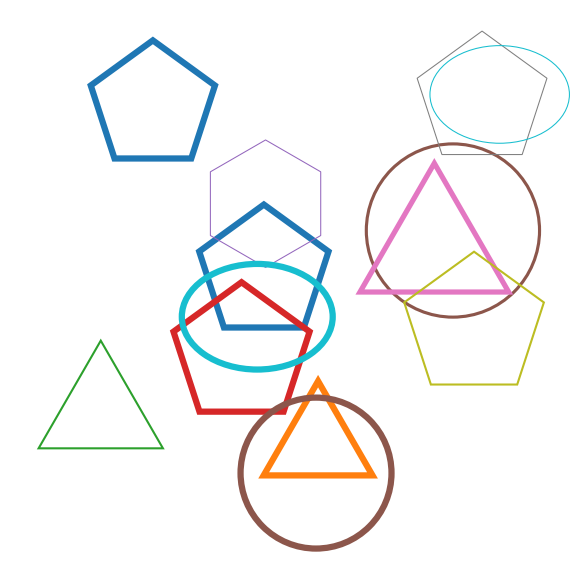[{"shape": "pentagon", "thickness": 3, "radius": 0.59, "center": [0.457, 0.527]}, {"shape": "pentagon", "thickness": 3, "radius": 0.57, "center": [0.265, 0.816]}, {"shape": "triangle", "thickness": 3, "radius": 0.54, "center": [0.551, 0.23]}, {"shape": "triangle", "thickness": 1, "radius": 0.62, "center": [0.174, 0.285]}, {"shape": "pentagon", "thickness": 3, "radius": 0.62, "center": [0.418, 0.387]}, {"shape": "hexagon", "thickness": 0.5, "radius": 0.55, "center": [0.46, 0.646]}, {"shape": "circle", "thickness": 1.5, "radius": 0.75, "center": [0.784, 0.6]}, {"shape": "circle", "thickness": 3, "radius": 0.65, "center": [0.547, 0.18]}, {"shape": "triangle", "thickness": 2.5, "radius": 0.74, "center": [0.752, 0.568]}, {"shape": "pentagon", "thickness": 0.5, "radius": 0.59, "center": [0.835, 0.827]}, {"shape": "pentagon", "thickness": 1, "radius": 0.64, "center": [0.821, 0.436]}, {"shape": "oval", "thickness": 3, "radius": 0.65, "center": [0.445, 0.451]}, {"shape": "oval", "thickness": 0.5, "radius": 0.6, "center": [0.865, 0.836]}]